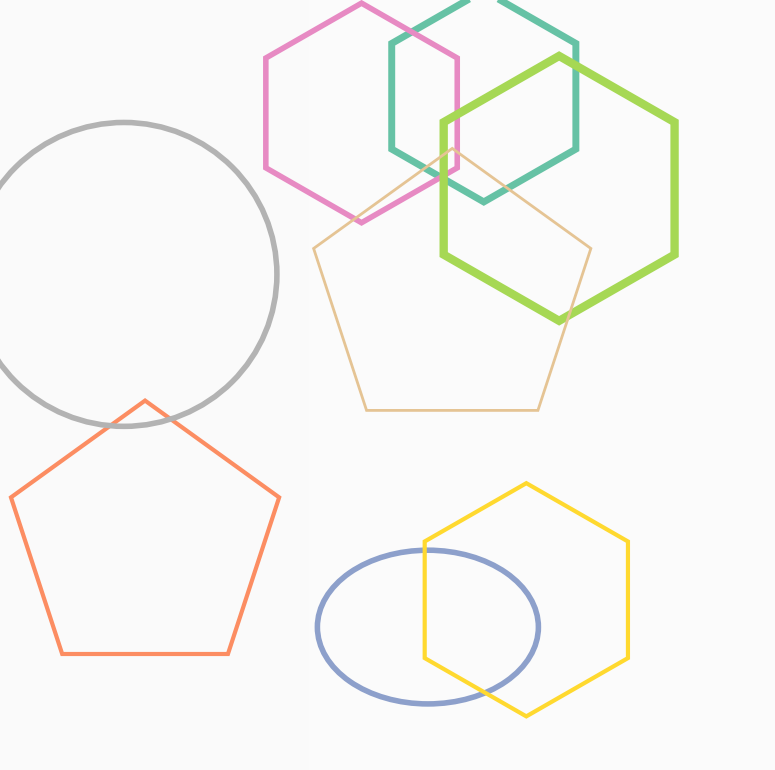[{"shape": "hexagon", "thickness": 2.5, "radius": 0.69, "center": [0.624, 0.875]}, {"shape": "pentagon", "thickness": 1.5, "radius": 0.91, "center": [0.187, 0.298]}, {"shape": "oval", "thickness": 2, "radius": 0.71, "center": [0.552, 0.186]}, {"shape": "hexagon", "thickness": 2, "radius": 0.71, "center": [0.467, 0.853]}, {"shape": "hexagon", "thickness": 3, "radius": 0.86, "center": [0.721, 0.755]}, {"shape": "hexagon", "thickness": 1.5, "radius": 0.76, "center": [0.679, 0.221]}, {"shape": "pentagon", "thickness": 1, "radius": 0.94, "center": [0.584, 0.619]}, {"shape": "circle", "thickness": 2, "radius": 0.99, "center": [0.16, 0.644]}]